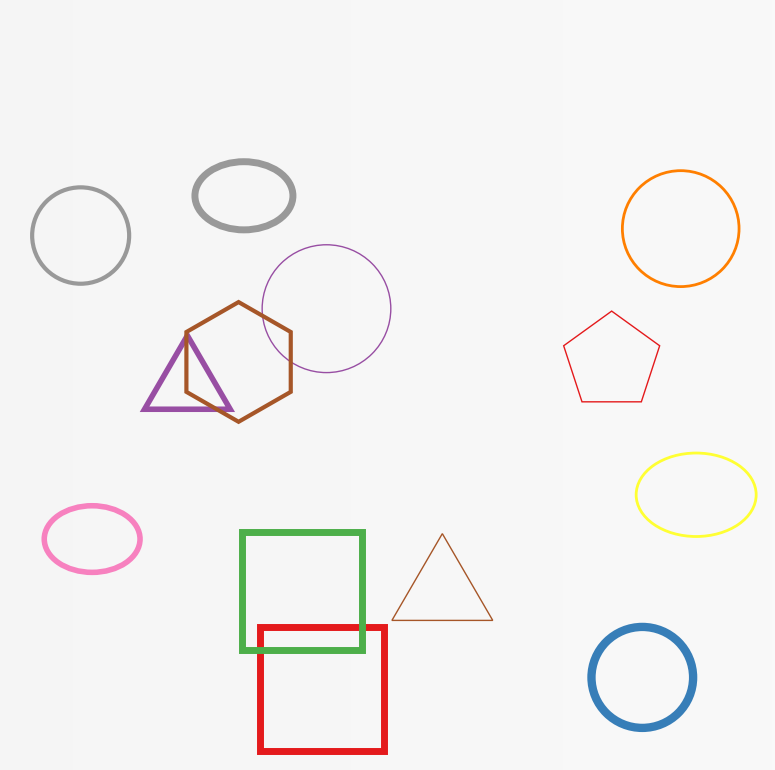[{"shape": "pentagon", "thickness": 0.5, "radius": 0.33, "center": [0.789, 0.531]}, {"shape": "square", "thickness": 2.5, "radius": 0.4, "center": [0.416, 0.105]}, {"shape": "circle", "thickness": 3, "radius": 0.33, "center": [0.829, 0.12]}, {"shape": "square", "thickness": 2.5, "radius": 0.39, "center": [0.39, 0.232]}, {"shape": "circle", "thickness": 0.5, "radius": 0.42, "center": [0.421, 0.599]}, {"shape": "triangle", "thickness": 2, "radius": 0.32, "center": [0.242, 0.5]}, {"shape": "circle", "thickness": 1, "radius": 0.38, "center": [0.878, 0.703]}, {"shape": "oval", "thickness": 1, "radius": 0.39, "center": [0.898, 0.357]}, {"shape": "triangle", "thickness": 0.5, "radius": 0.38, "center": [0.571, 0.232]}, {"shape": "hexagon", "thickness": 1.5, "radius": 0.39, "center": [0.308, 0.53]}, {"shape": "oval", "thickness": 2, "radius": 0.31, "center": [0.119, 0.3]}, {"shape": "circle", "thickness": 1.5, "radius": 0.31, "center": [0.104, 0.694]}, {"shape": "oval", "thickness": 2.5, "radius": 0.32, "center": [0.315, 0.746]}]